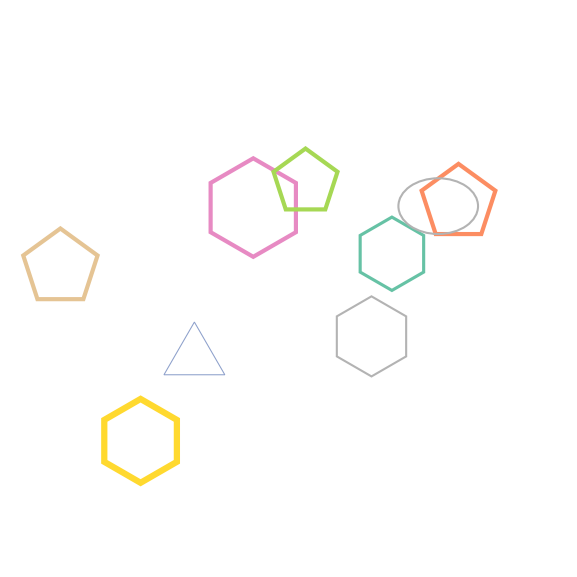[{"shape": "hexagon", "thickness": 1.5, "radius": 0.32, "center": [0.679, 0.56]}, {"shape": "pentagon", "thickness": 2, "radius": 0.34, "center": [0.794, 0.648]}, {"shape": "triangle", "thickness": 0.5, "radius": 0.3, "center": [0.337, 0.381]}, {"shape": "hexagon", "thickness": 2, "radius": 0.43, "center": [0.439, 0.64]}, {"shape": "pentagon", "thickness": 2, "radius": 0.29, "center": [0.529, 0.684]}, {"shape": "hexagon", "thickness": 3, "radius": 0.36, "center": [0.243, 0.236]}, {"shape": "pentagon", "thickness": 2, "radius": 0.34, "center": [0.105, 0.536]}, {"shape": "hexagon", "thickness": 1, "radius": 0.35, "center": [0.643, 0.417]}, {"shape": "oval", "thickness": 1, "radius": 0.34, "center": [0.759, 0.642]}]